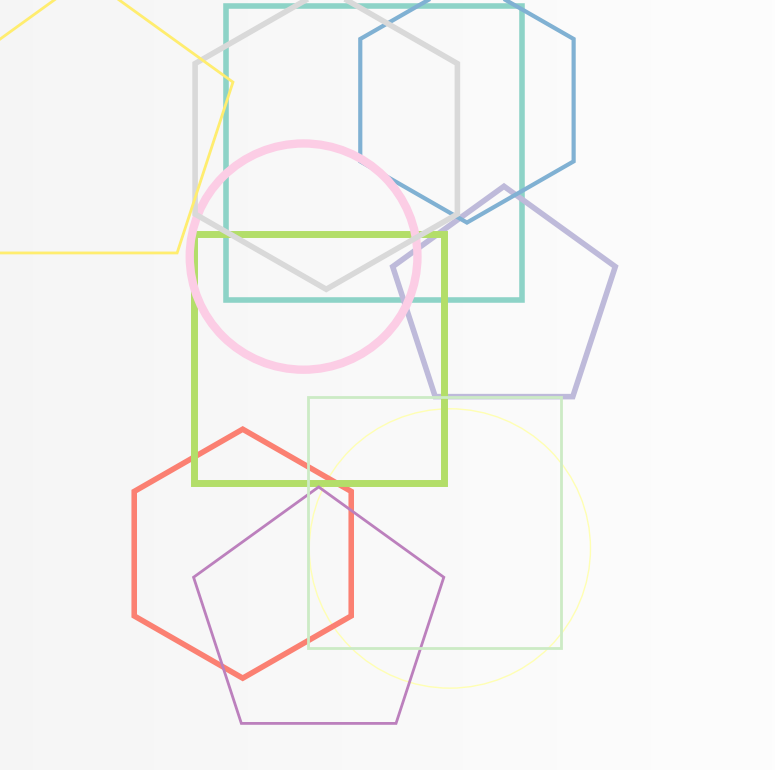[{"shape": "square", "thickness": 2, "radius": 0.95, "center": [0.483, 0.801]}, {"shape": "circle", "thickness": 0.5, "radius": 0.91, "center": [0.58, 0.288]}, {"shape": "pentagon", "thickness": 2, "radius": 0.76, "center": [0.65, 0.607]}, {"shape": "hexagon", "thickness": 2, "radius": 0.81, "center": [0.313, 0.281]}, {"shape": "hexagon", "thickness": 1.5, "radius": 0.79, "center": [0.603, 0.87]}, {"shape": "square", "thickness": 2.5, "radius": 0.81, "center": [0.412, 0.534]}, {"shape": "circle", "thickness": 3, "radius": 0.73, "center": [0.392, 0.667]}, {"shape": "hexagon", "thickness": 2, "radius": 0.98, "center": [0.421, 0.82]}, {"shape": "pentagon", "thickness": 1, "radius": 0.85, "center": [0.411, 0.198]}, {"shape": "square", "thickness": 1, "radius": 0.82, "center": [0.561, 0.321]}, {"shape": "pentagon", "thickness": 1, "radius": 0.99, "center": [0.112, 0.832]}]